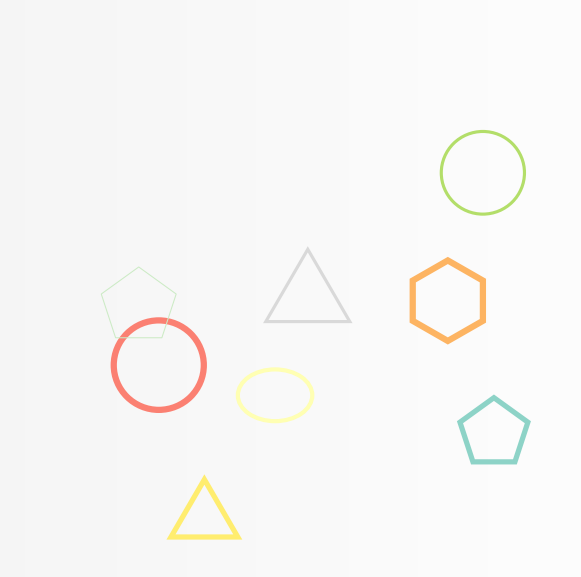[{"shape": "pentagon", "thickness": 2.5, "radius": 0.31, "center": [0.85, 0.249]}, {"shape": "oval", "thickness": 2, "radius": 0.32, "center": [0.473, 0.315]}, {"shape": "circle", "thickness": 3, "radius": 0.39, "center": [0.273, 0.367]}, {"shape": "hexagon", "thickness": 3, "radius": 0.35, "center": [0.77, 0.478]}, {"shape": "circle", "thickness": 1.5, "radius": 0.36, "center": [0.831, 0.7]}, {"shape": "triangle", "thickness": 1.5, "radius": 0.42, "center": [0.53, 0.484]}, {"shape": "pentagon", "thickness": 0.5, "radius": 0.34, "center": [0.239, 0.469]}, {"shape": "triangle", "thickness": 2.5, "radius": 0.33, "center": [0.352, 0.102]}]